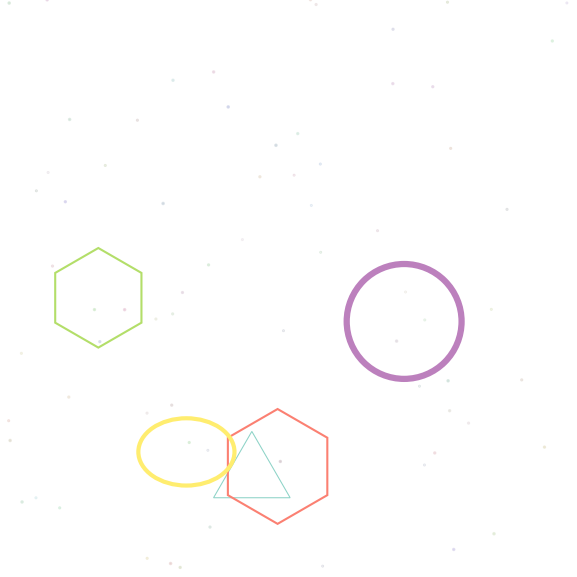[{"shape": "triangle", "thickness": 0.5, "radius": 0.38, "center": [0.436, 0.176]}, {"shape": "hexagon", "thickness": 1, "radius": 0.5, "center": [0.481, 0.191]}, {"shape": "hexagon", "thickness": 1, "radius": 0.43, "center": [0.17, 0.483]}, {"shape": "circle", "thickness": 3, "radius": 0.5, "center": [0.7, 0.443]}, {"shape": "oval", "thickness": 2, "radius": 0.42, "center": [0.323, 0.217]}]